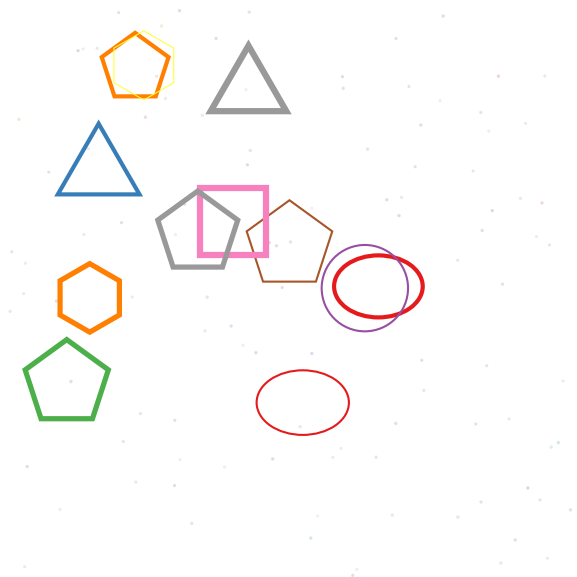[{"shape": "oval", "thickness": 2, "radius": 0.38, "center": [0.655, 0.503]}, {"shape": "oval", "thickness": 1, "radius": 0.4, "center": [0.524, 0.302]}, {"shape": "triangle", "thickness": 2, "radius": 0.41, "center": [0.171, 0.703]}, {"shape": "pentagon", "thickness": 2.5, "radius": 0.38, "center": [0.116, 0.335]}, {"shape": "circle", "thickness": 1, "radius": 0.37, "center": [0.632, 0.5]}, {"shape": "pentagon", "thickness": 2, "radius": 0.3, "center": [0.234, 0.881]}, {"shape": "hexagon", "thickness": 2.5, "radius": 0.3, "center": [0.155, 0.483]}, {"shape": "hexagon", "thickness": 0.5, "radius": 0.3, "center": [0.249, 0.886]}, {"shape": "pentagon", "thickness": 1, "radius": 0.39, "center": [0.501, 0.574]}, {"shape": "square", "thickness": 3, "radius": 0.29, "center": [0.403, 0.615]}, {"shape": "pentagon", "thickness": 2.5, "radius": 0.36, "center": [0.342, 0.596]}, {"shape": "triangle", "thickness": 3, "radius": 0.38, "center": [0.43, 0.844]}]